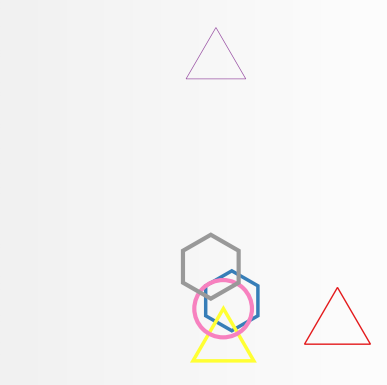[{"shape": "triangle", "thickness": 1, "radius": 0.49, "center": [0.871, 0.155]}, {"shape": "hexagon", "thickness": 2.5, "radius": 0.39, "center": [0.598, 0.219]}, {"shape": "triangle", "thickness": 0.5, "radius": 0.44, "center": [0.557, 0.84]}, {"shape": "triangle", "thickness": 2.5, "radius": 0.45, "center": [0.577, 0.108]}, {"shape": "circle", "thickness": 3, "radius": 0.37, "center": [0.576, 0.198]}, {"shape": "hexagon", "thickness": 3, "radius": 0.41, "center": [0.544, 0.307]}]